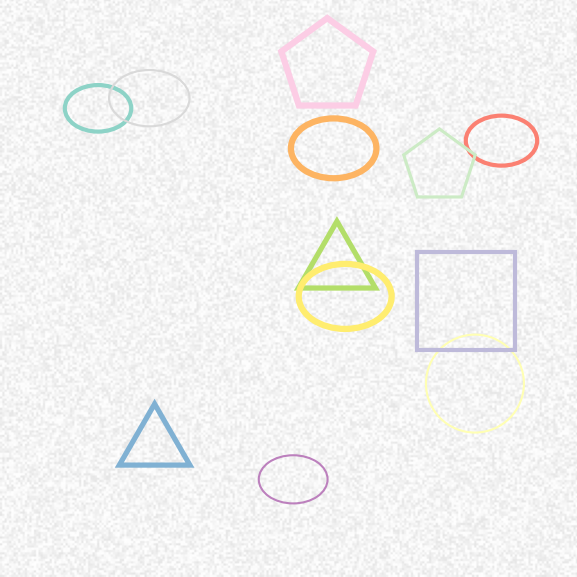[{"shape": "oval", "thickness": 2, "radius": 0.29, "center": [0.17, 0.812]}, {"shape": "circle", "thickness": 1, "radius": 0.42, "center": [0.822, 0.335]}, {"shape": "square", "thickness": 2, "radius": 0.42, "center": [0.806, 0.478]}, {"shape": "oval", "thickness": 2, "radius": 0.31, "center": [0.868, 0.756]}, {"shape": "triangle", "thickness": 2.5, "radius": 0.35, "center": [0.268, 0.229]}, {"shape": "oval", "thickness": 3, "radius": 0.37, "center": [0.578, 0.742]}, {"shape": "triangle", "thickness": 2.5, "radius": 0.39, "center": [0.583, 0.539]}, {"shape": "pentagon", "thickness": 3, "radius": 0.42, "center": [0.567, 0.884]}, {"shape": "oval", "thickness": 1, "radius": 0.35, "center": [0.259, 0.829]}, {"shape": "oval", "thickness": 1, "radius": 0.3, "center": [0.508, 0.169]}, {"shape": "pentagon", "thickness": 1.5, "radius": 0.33, "center": [0.761, 0.711]}, {"shape": "oval", "thickness": 3, "radius": 0.4, "center": [0.598, 0.486]}]